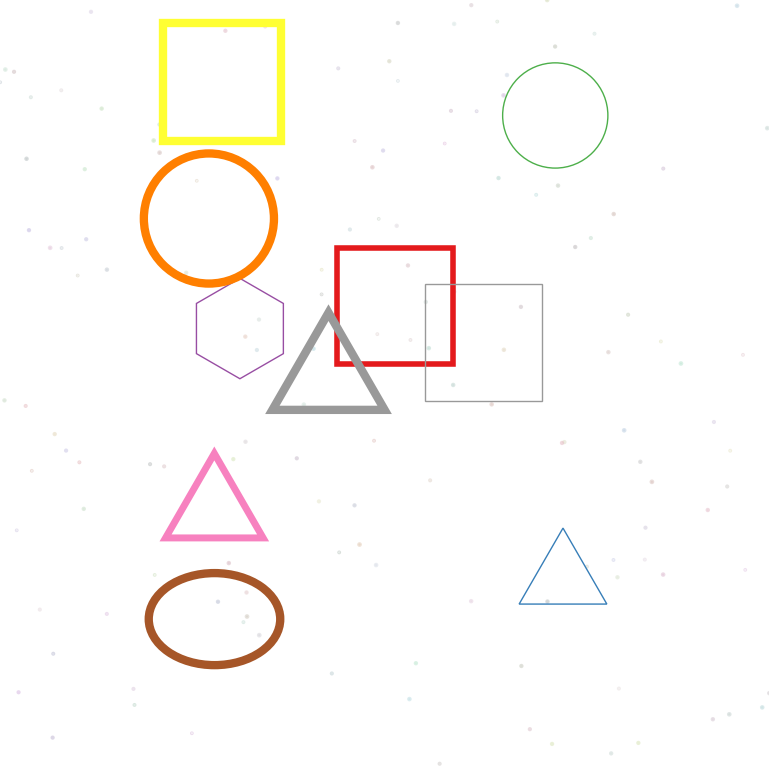[{"shape": "square", "thickness": 2, "radius": 0.38, "center": [0.513, 0.603]}, {"shape": "triangle", "thickness": 0.5, "radius": 0.33, "center": [0.731, 0.248]}, {"shape": "circle", "thickness": 0.5, "radius": 0.34, "center": [0.721, 0.85]}, {"shape": "hexagon", "thickness": 0.5, "radius": 0.33, "center": [0.312, 0.573]}, {"shape": "circle", "thickness": 3, "radius": 0.42, "center": [0.271, 0.716]}, {"shape": "square", "thickness": 3, "radius": 0.38, "center": [0.288, 0.893]}, {"shape": "oval", "thickness": 3, "radius": 0.43, "center": [0.279, 0.196]}, {"shape": "triangle", "thickness": 2.5, "radius": 0.37, "center": [0.278, 0.338]}, {"shape": "square", "thickness": 0.5, "radius": 0.38, "center": [0.628, 0.555]}, {"shape": "triangle", "thickness": 3, "radius": 0.42, "center": [0.427, 0.51]}]